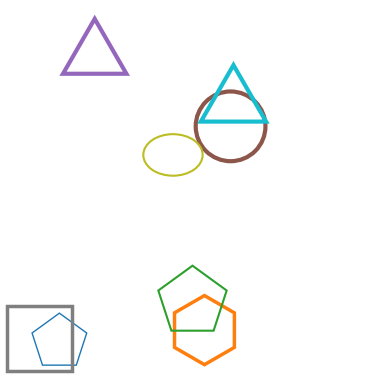[{"shape": "pentagon", "thickness": 1, "radius": 0.37, "center": [0.154, 0.112]}, {"shape": "hexagon", "thickness": 2.5, "radius": 0.45, "center": [0.531, 0.143]}, {"shape": "pentagon", "thickness": 1.5, "radius": 0.47, "center": [0.5, 0.217]}, {"shape": "triangle", "thickness": 3, "radius": 0.48, "center": [0.246, 0.856]}, {"shape": "circle", "thickness": 3, "radius": 0.45, "center": [0.599, 0.672]}, {"shape": "square", "thickness": 2.5, "radius": 0.42, "center": [0.103, 0.12]}, {"shape": "oval", "thickness": 1.5, "radius": 0.39, "center": [0.449, 0.598]}, {"shape": "triangle", "thickness": 3, "radius": 0.49, "center": [0.606, 0.733]}]